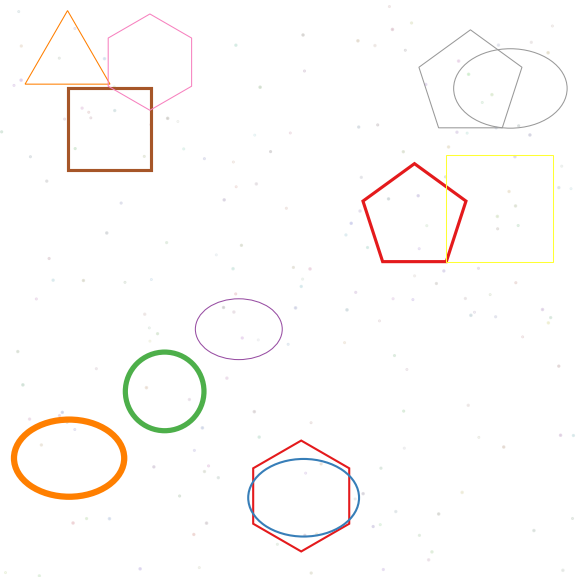[{"shape": "hexagon", "thickness": 1, "radius": 0.48, "center": [0.522, 0.14]}, {"shape": "pentagon", "thickness": 1.5, "radius": 0.47, "center": [0.718, 0.622]}, {"shape": "oval", "thickness": 1, "radius": 0.48, "center": [0.526, 0.137]}, {"shape": "circle", "thickness": 2.5, "radius": 0.34, "center": [0.285, 0.321]}, {"shape": "oval", "thickness": 0.5, "radius": 0.38, "center": [0.414, 0.429]}, {"shape": "oval", "thickness": 3, "radius": 0.48, "center": [0.12, 0.206]}, {"shape": "triangle", "thickness": 0.5, "radius": 0.42, "center": [0.117, 0.896]}, {"shape": "square", "thickness": 0.5, "radius": 0.47, "center": [0.865, 0.638]}, {"shape": "square", "thickness": 1.5, "radius": 0.36, "center": [0.19, 0.776]}, {"shape": "hexagon", "thickness": 0.5, "radius": 0.42, "center": [0.26, 0.892]}, {"shape": "oval", "thickness": 0.5, "radius": 0.49, "center": [0.884, 0.846]}, {"shape": "pentagon", "thickness": 0.5, "radius": 0.47, "center": [0.815, 0.854]}]